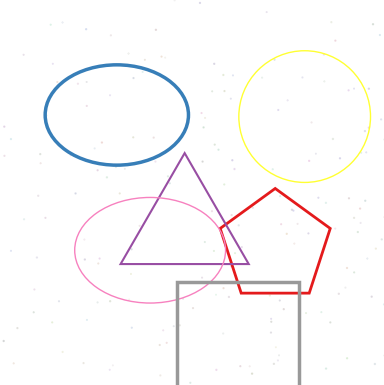[{"shape": "pentagon", "thickness": 2, "radius": 0.75, "center": [0.715, 0.36]}, {"shape": "oval", "thickness": 2.5, "radius": 0.93, "center": [0.303, 0.701]}, {"shape": "triangle", "thickness": 1.5, "radius": 0.96, "center": [0.48, 0.41]}, {"shape": "circle", "thickness": 1, "radius": 0.86, "center": [0.791, 0.697]}, {"shape": "oval", "thickness": 1, "radius": 0.98, "center": [0.39, 0.35]}, {"shape": "square", "thickness": 2.5, "radius": 0.79, "center": [0.618, 0.108]}]